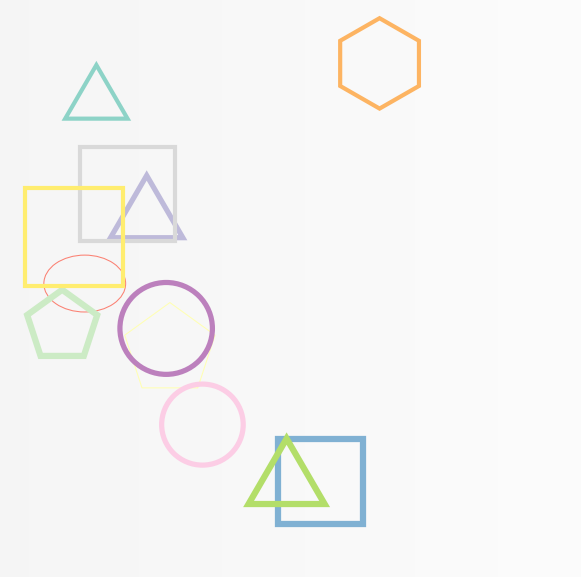[{"shape": "triangle", "thickness": 2, "radius": 0.31, "center": [0.166, 0.825]}, {"shape": "pentagon", "thickness": 0.5, "radius": 0.41, "center": [0.292, 0.394]}, {"shape": "triangle", "thickness": 2.5, "radius": 0.36, "center": [0.252, 0.623]}, {"shape": "oval", "thickness": 0.5, "radius": 0.35, "center": [0.146, 0.508]}, {"shape": "square", "thickness": 3, "radius": 0.37, "center": [0.552, 0.166]}, {"shape": "hexagon", "thickness": 2, "radius": 0.39, "center": [0.653, 0.889]}, {"shape": "triangle", "thickness": 3, "radius": 0.38, "center": [0.493, 0.164]}, {"shape": "circle", "thickness": 2.5, "radius": 0.35, "center": [0.348, 0.264]}, {"shape": "square", "thickness": 2, "radius": 0.41, "center": [0.219, 0.663]}, {"shape": "circle", "thickness": 2.5, "radius": 0.4, "center": [0.286, 0.43]}, {"shape": "pentagon", "thickness": 3, "radius": 0.32, "center": [0.107, 0.434]}, {"shape": "square", "thickness": 2, "radius": 0.42, "center": [0.127, 0.588]}]